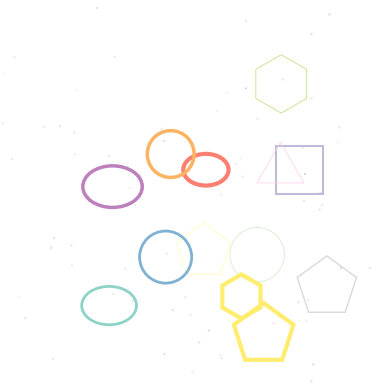[{"shape": "oval", "thickness": 2, "radius": 0.36, "center": [0.283, 0.206]}, {"shape": "pentagon", "thickness": 0.5, "radius": 0.37, "center": [0.529, 0.347]}, {"shape": "square", "thickness": 1.5, "radius": 0.31, "center": [0.779, 0.558]}, {"shape": "oval", "thickness": 3, "radius": 0.29, "center": [0.535, 0.559]}, {"shape": "circle", "thickness": 2, "radius": 0.34, "center": [0.43, 0.332]}, {"shape": "circle", "thickness": 2.5, "radius": 0.3, "center": [0.443, 0.6]}, {"shape": "hexagon", "thickness": 0.5, "radius": 0.38, "center": [0.73, 0.782]}, {"shape": "triangle", "thickness": 0.5, "radius": 0.35, "center": [0.728, 0.56]}, {"shape": "pentagon", "thickness": 1, "radius": 0.4, "center": [0.849, 0.254]}, {"shape": "oval", "thickness": 2.5, "radius": 0.39, "center": [0.292, 0.515]}, {"shape": "circle", "thickness": 0.5, "radius": 0.35, "center": [0.668, 0.338]}, {"shape": "hexagon", "thickness": 3, "radius": 0.29, "center": [0.627, 0.23]}, {"shape": "pentagon", "thickness": 3, "radius": 0.41, "center": [0.685, 0.131]}]